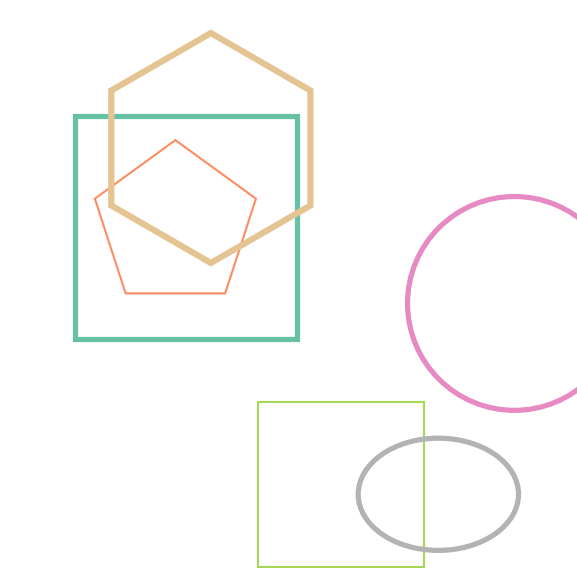[{"shape": "square", "thickness": 2.5, "radius": 0.96, "center": [0.322, 0.605]}, {"shape": "pentagon", "thickness": 1, "radius": 0.73, "center": [0.304, 0.61]}, {"shape": "circle", "thickness": 2.5, "radius": 0.93, "center": [0.891, 0.474]}, {"shape": "square", "thickness": 1, "radius": 0.72, "center": [0.591, 0.16]}, {"shape": "hexagon", "thickness": 3, "radius": 1.0, "center": [0.365, 0.743]}, {"shape": "oval", "thickness": 2.5, "radius": 0.69, "center": [0.759, 0.143]}]